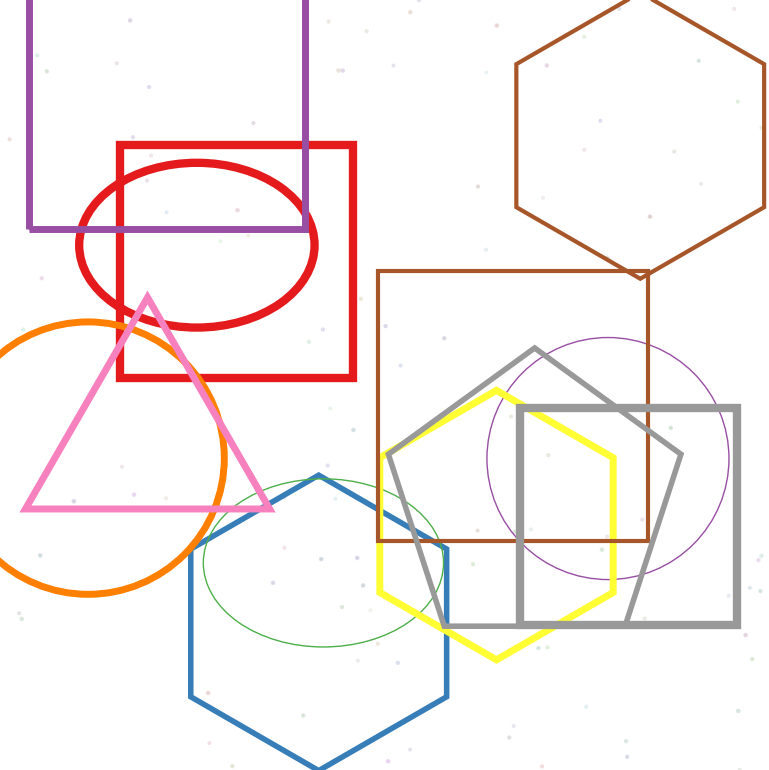[{"shape": "oval", "thickness": 3, "radius": 0.76, "center": [0.256, 0.682]}, {"shape": "square", "thickness": 3, "radius": 0.76, "center": [0.307, 0.66]}, {"shape": "hexagon", "thickness": 2, "radius": 0.96, "center": [0.414, 0.191]}, {"shape": "oval", "thickness": 0.5, "radius": 0.78, "center": [0.42, 0.269]}, {"shape": "square", "thickness": 2.5, "radius": 0.9, "center": [0.217, 0.882]}, {"shape": "circle", "thickness": 0.5, "radius": 0.79, "center": [0.79, 0.404]}, {"shape": "circle", "thickness": 2.5, "radius": 0.88, "center": [0.114, 0.405]}, {"shape": "hexagon", "thickness": 2.5, "radius": 0.87, "center": [0.645, 0.318]}, {"shape": "hexagon", "thickness": 1.5, "radius": 0.93, "center": [0.831, 0.824]}, {"shape": "square", "thickness": 1.5, "radius": 0.88, "center": [0.666, 0.472]}, {"shape": "triangle", "thickness": 2.5, "radius": 0.92, "center": [0.192, 0.431]}, {"shape": "square", "thickness": 3, "radius": 0.71, "center": [0.816, 0.329]}, {"shape": "pentagon", "thickness": 2, "radius": 1.0, "center": [0.694, 0.348]}]